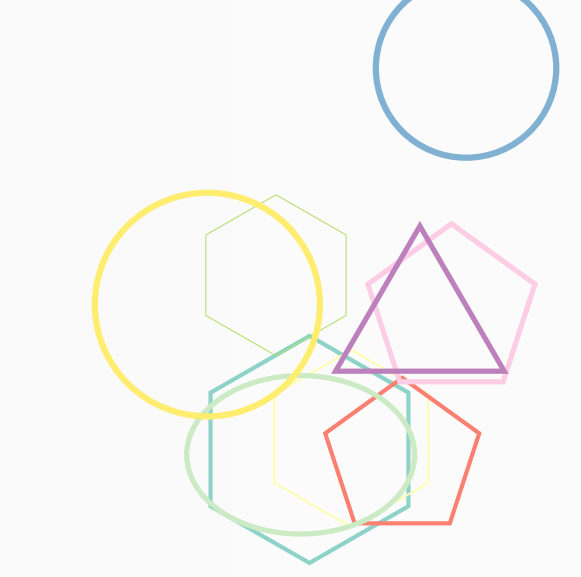[{"shape": "hexagon", "thickness": 2, "radius": 0.98, "center": [0.532, 0.221]}, {"shape": "hexagon", "thickness": 1, "radius": 0.77, "center": [0.604, 0.24]}, {"shape": "pentagon", "thickness": 2, "radius": 0.7, "center": [0.692, 0.206]}, {"shape": "circle", "thickness": 3, "radius": 0.78, "center": [0.802, 0.881]}, {"shape": "hexagon", "thickness": 0.5, "radius": 0.7, "center": [0.475, 0.523]}, {"shape": "pentagon", "thickness": 2.5, "radius": 0.76, "center": [0.777, 0.46]}, {"shape": "triangle", "thickness": 2.5, "radius": 0.84, "center": [0.722, 0.44]}, {"shape": "oval", "thickness": 2.5, "radius": 0.98, "center": [0.517, 0.212]}, {"shape": "circle", "thickness": 3, "radius": 0.97, "center": [0.357, 0.472]}]